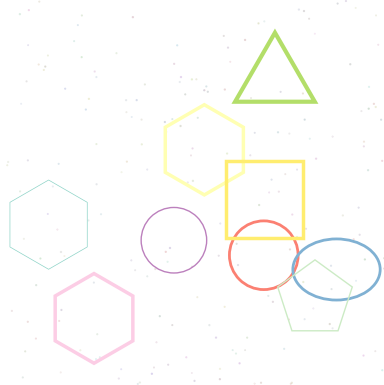[{"shape": "hexagon", "thickness": 0.5, "radius": 0.58, "center": [0.126, 0.416]}, {"shape": "hexagon", "thickness": 2.5, "radius": 0.59, "center": [0.531, 0.611]}, {"shape": "circle", "thickness": 2, "radius": 0.45, "center": [0.685, 0.337]}, {"shape": "oval", "thickness": 2, "radius": 0.57, "center": [0.874, 0.3]}, {"shape": "triangle", "thickness": 3, "radius": 0.6, "center": [0.714, 0.796]}, {"shape": "hexagon", "thickness": 2.5, "radius": 0.58, "center": [0.244, 0.173]}, {"shape": "circle", "thickness": 1, "radius": 0.43, "center": [0.452, 0.376]}, {"shape": "pentagon", "thickness": 1, "radius": 0.51, "center": [0.818, 0.223]}, {"shape": "square", "thickness": 2.5, "radius": 0.5, "center": [0.687, 0.482]}]